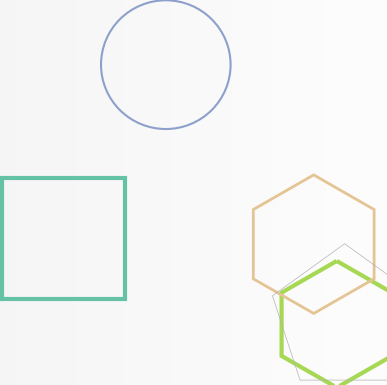[{"shape": "square", "thickness": 3, "radius": 0.79, "center": [0.165, 0.38]}, {"shape": "circle", "thickness": 1.5, "radius": 0.84, "center": [0.428, 0.832]}, {"shape": "hexagon", "thickness": 3, "radius": 0.82, "center": [0.869, 0.158]}, {"shape": "hexagon", "thickness": 2, "radius": 0.9, "center": [0.81, 0.366]}, {"shape": "pentagon", "thickness": 0.5, "radius": 0.98, "center": [0.889, 0.171]}]